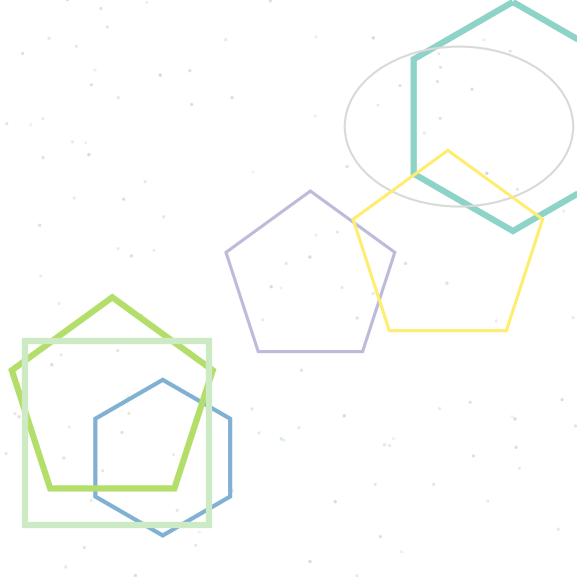[{"shape": "hexagon", "thickness": 3, "radius": 0.99, "center": [0.888, 0.797]}, {"shape": "pentagon", "thickness": 1.5, "radius": 0.77, "center": [0.537, 0.515]}, {"shape": "hexagon", "thickness": 2, "radius": 0.67, "center": [0.282, 0.207]}, {"shape": "pentagon", "thickness": 3, "radius": 0.91, "center": [0.194, 0.301]}, {"shape": "oval", "thickness": 1, "radius": 0.99, "center": [0.795, 0.78]}, {"shape": "square", "thickness": 3, "radius": 0.8, "center": [0.203, 0.249]}, {"shape": "pentagon", "thickness": 1.5, "radius": 0.86, "center": [0.776, 0.566]}]